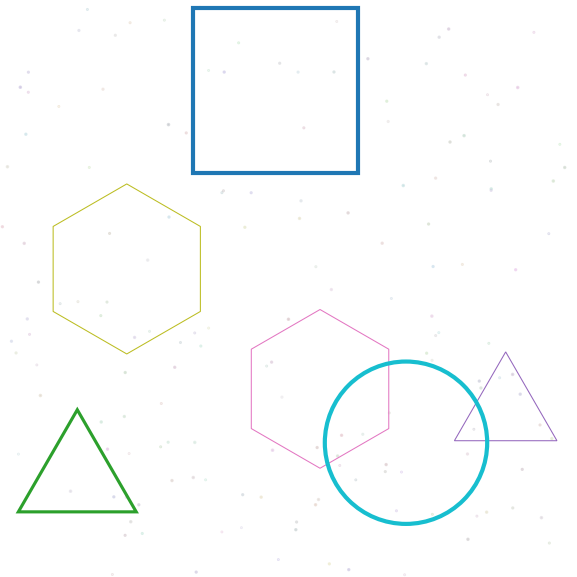[{"shape": "square", "thickness": 2, "radius": 0.71, "center": [0.477, 0.843]}, {"shape": "triangle", "thickness": 1.5, "radius": 0.59, "center": [0.134, 0.172]}, {"shape": "triangle", "thickness": 0.5, "radius": 0.51, "center": [0.876, 0.287]}, {"shape": "hexagon", "thickness": 0.5, "radius": 0.69, "center": [0.554, 0.326]}, {"shape": "hexagon", "thickness": 0.5, "radius": 0.74, "center": [0.22, 0.533]}, {"shape": "circle", "thickness": 2, "radius": 0.7, "center": [0.703, 0.233]}]